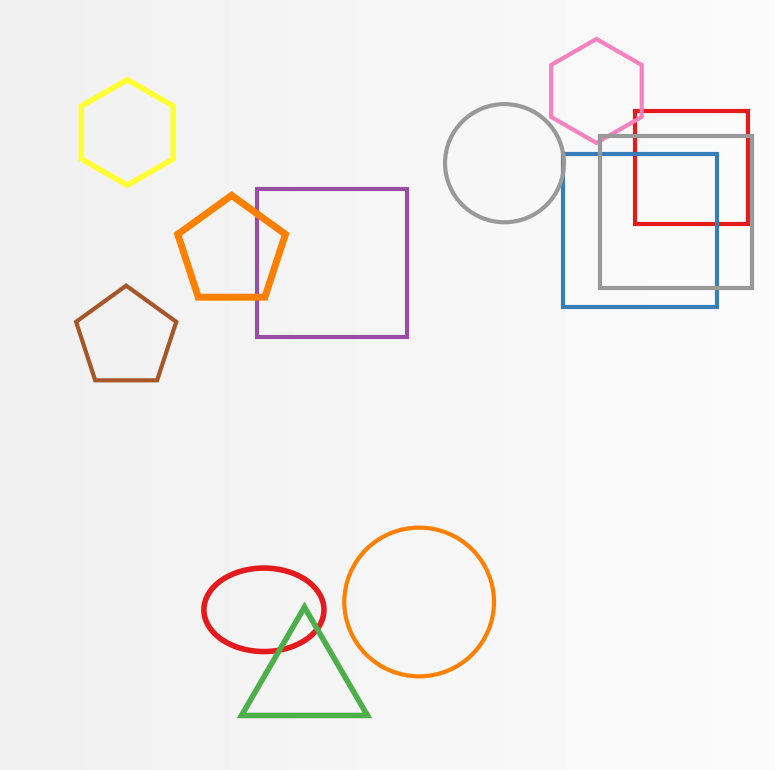[{"shape": "square", "thickness": 1.5, "radius": 0.37, "center": [0.893, 0.782]}, {"shape": "oval", "thickness": 2, "radius": 0.39, "center": [0.341, 0.208]}, {"shape": "square", "thickness": 1.5, "radius": 0.5, "center": [0.826, 0.7]}, {"shape": "triangle", "thickness": 2, "radius": 0.47, "center": [0.393, 0.118]}, {"shape": "square", "thickness": 1.5, "radius": 0.48, "center": [0.428, 0.658]}, {"shape": "pentagon", "thickness": 2.5, "radius": 0.37, "center": [0.299, 0.673]}, {"shape": "circle", "thickness": 1.5, "radius": 0.48, "center": [0.541, 0.218]}, {"shape": "hexagon", "thickness": 2, "radius": 0.34, "center": [0.164, 0.828]}, {"shape": "pentagon", "thickness": 1.5, "radius": 0.34, "center": [0.163, 0.561]}, {"shape": "hexagon", "thickness": 1.5, "radius": 0.34, "center": [0.77, 0.882]}, {"shape": "square", "thickness": 1.5, "radius": 0.49, "center": [0.872, 0.725]}, {"shape": "circle", "thickness": 1.5, "radius": 0.38, "center": [0.651, 0.788]}]